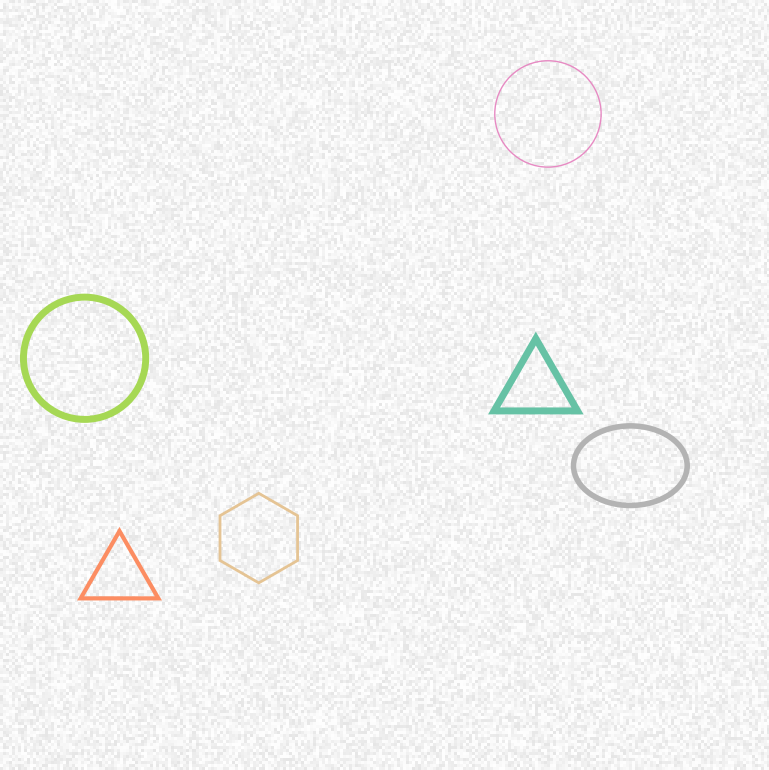[{"shape": "triangle", "thickness": 2.5, "radius": 0.31, "center": [0.696, 0.498]}, {"shape": "triangle", "thickness": 1.5, "radius": 0.29, "center": [0.155, 0.252]}, {"shape": "circle", "thickness": 0.5, "radius": 0.35, "center": [0.712, 0.852]}, {"shape": "circle", "thickness": 2.5, "radius": 0.4, "center": [0.11, 0.535]}, {"shape": "hexagon", "thickness": 1, "radius": 0.29, "center": [0.336, 0.301]}, {"shape": "oval", "thickness": 2, "radius": 0.37, "center": [0.819, 0.395]}]